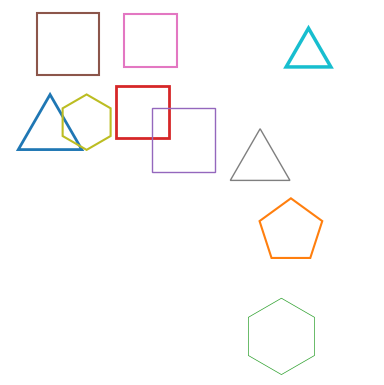[{"shape": "triangle", "thickness": 2, "radius": 0.48, "center": [0.13, 0.659]}, {"shape": "pentagon", "thickness": 1.5, "radius": 0.43, "center": [0.756, 0.399]}, {"shape": "hexagon", "thickness": 0.5, "radius": 0.5, "center": [0.731, 0.126]}, {"shape": "square", "thickness": 2, "radius": 0.34, "center": [0.37, 0.71]}, {"shape": "square", "thickness": 1, "radius": 0.41, "center": [0.477, 0.637]}, {"shape": "square", "thickness": 1.5, "radius": 0.4, "center": [0.176, 0.886]}, {"shape": "square", "thickness": 1.5, "radius": 0.34, "center": [0.391, 0.894]}, {"shape": "triangle", "thickness": 1, "radius": 0.45, "center": [0.676, 0.576]}, {"shape": "hexagon", "thickness": 1.5, "radius": 0.36, "center": [0.225, 0.683]}, {"shape": "triangle", "thickness": 2.5, "radius": 0.34, "center": [0.801, 0.86]}]